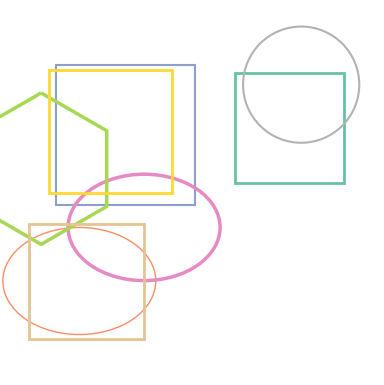[{"shape": "square", "thickness": 2, "radius": 0.71, "center": [0.752, 0.667]}, {"shape": "oval", "thickness": 1, "radius": 0.99, "center": [0.206, 0.27]}, {"shape": "square", "thickness": 1.5, "radius": 0.9, "center": [0.327, 0.649]}, {"shape": "oval", "thickness": 2.5, "radius": 0.99, "center": [0.374, 0.409]}, {"shape": "hexagon", "thickness": 2.5, "radius": 0.98, "center": [0.107, 0.562]}, {"shape": "square", "thickness": 2, "radius": 0.8, "center": [0.286, 0.658]}, {"shape": "square", "thickness": 2, "radius": 0.75, "center": [0.225, 0.269]}, {"shape": "circle", "thickness": 1.5, "radius": 0.75, "center": [0.782, 0.78]}]